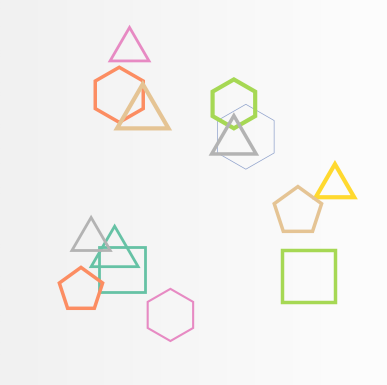[{"shape": "triangle", "thickness": 2, "radius": 0.35, "center": [0.296, 0.342]}, {"shape": "square", "thickness": 2, "radius": 0.3, "center": [0.315, 0.3]}, {"shape": "hexagon", "thickness": 2.5, "radius": 0.36, "center": [0.308, 0.754]}, {"shape": "pentagon", "thickness": 2.5, "radius": 0.29, "center": [0.209, 0.247]}, {"shape": "hexagon", "thickness": 0.5, "radius": 0.42, "center": [0.634, 0.645]}, {"shape": "hexagon", "thickness": 1.5, "radius": 0.34, "center": [0.44, 0.182]}, {"shape": "triangle", "thickness": 2, "radius": 0.29, "center": [0.334, 0.871]}, {"shape": "square", "thickness": 2.5, "radius": 0.34, "center": [0.795, 0.283]}, {"shape": "hexagon", "thickness": 3, "radius": 0.32, "center": [0.604, 0.73]}, {"shape": "triangle", "thickness": 3, "radius": 0.29, "center": [0.864, 0.516]}, {"shape": "triangle", "thickness": 3, "radius": 0.38, "center": [0.368, 0.705]}, {"shape": "pentagon", "thickness": 2.5, "radius": 0.32, "center": [0.769, 0.451]}, {"shape": "triangle", "thickness": 2, "radius": 0.29, "center": [0.235, 0.378]}, {"shape": "triangle", "thickness": 2.5, "radius": 0.33, "center": [0.604, 0.633]}]